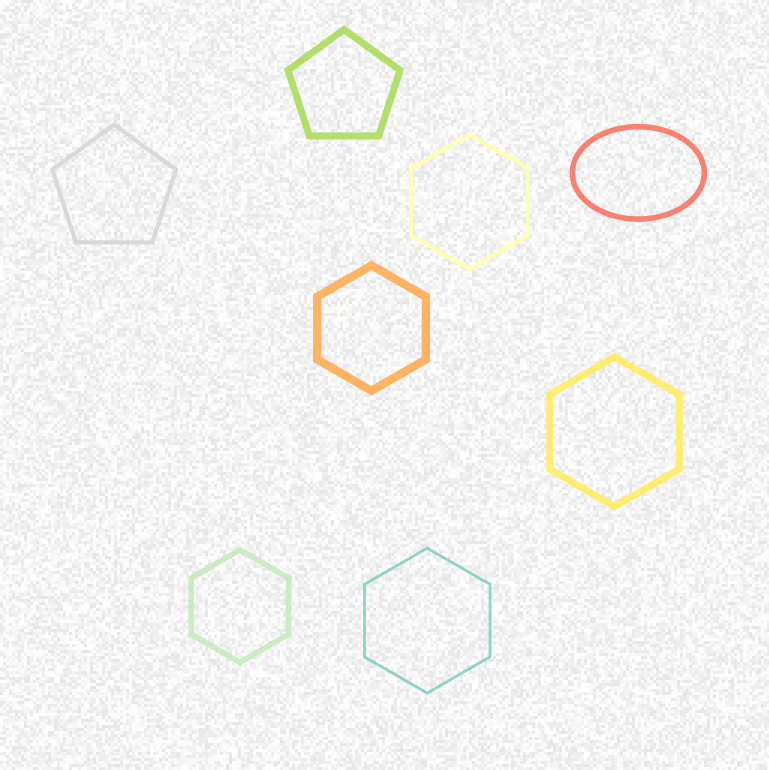[{"shape": "hexagon", "thickness": 1, "radius": 0.47, "center": [0.555, 0.194]}, {"shape": "hexagon", "thickness": 1.5, "radius": 0.44, "center": [0.61, 0.738]}, {"shape": "oval", "thickness": 2, "radius": 0.43, "center": [0.829, 0.775]}, {"shape": "hexagon", "thickness": 3, "radius": 0.41, "center": [0.483, 0.574]}, {"shape": "pentagon", "thickness": 2.5, "radius": 0.38, "center": [0.447, 0.885]}, {"shape": "pentagon", "thickness": 1.5, "radius": 0.42, "center": [0.148, 0.754]}, {"shape": "hexagon", "thickness": 2, "radius": 0.37, "center": [0.312, 0.213]}, {"shape": "hexagon", "thickness": 2.5, "radius": 0.49, "center": [0.798, 0.439]}]